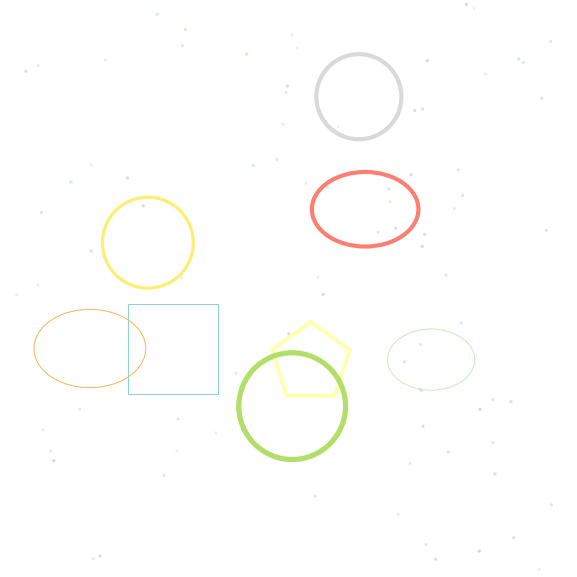[{"shape": "square", "thickness": 0.5, "radius": 0.39, "center": [0.299, 0.394]}, {"shape": "pentagon", "thickness": 2, "radius": 0.35, "center": [0.538, 0.371]}, {"shape": "oval", "thickness": 2, "radius": 0.46, "center": [0.632, 0.637]}, {"shape": "oval", "thickness": 0.5, "radius": 0.48, "center": [0.156, 0.396]}, {"shape": "circle", "thickness": 2.5, "radius": 0.46, "center": [0.506, 0.296]}, {"shape": "circle", "thickness": 2, "radius": 0.37, "center": [0.621, 0.832]}, {"shape": "oval", "thickness": 0.5, "radius": 0.38, "center": [0.747, 0.376]}, {"shape": "circle", "thickness": 1.5, "radius": 0.39, "center": [0.256, 0.579]}]